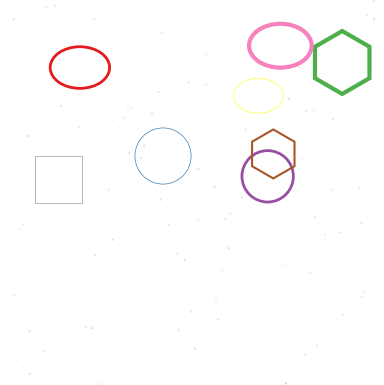[{"shape": "oval", "thickness": 2, "radius": 0.39, "center": [0.208, 0.825]}, {"shape": "circle", "thickness": 0.5, "radius": 0.36, "center": [0.423, 0.595]}, {"shape": "hexagon", "thickness": 3, "radius": 0.41, "center": [0.889, 0.838]}, {"shape": "circle", "thickness": 2, "radius": 0.33, "center": [0.695, 0.542]}, {"shape": "oval", "thickness": 0.5, "radius": 0.32, "center": [0.671, 0.751]}, {"shape": "hexagon", "thickness": 1.5, "radius": 0.32, "center": [0.71, 0.6]}, {"shape": "oval", "thickness": 3, "radius": 0.41, "center": [0.728, 0.881]}, {"shape": "square", "thickness": 0.5, "radius": 0.3, "center": [0.153, 0.534]}]